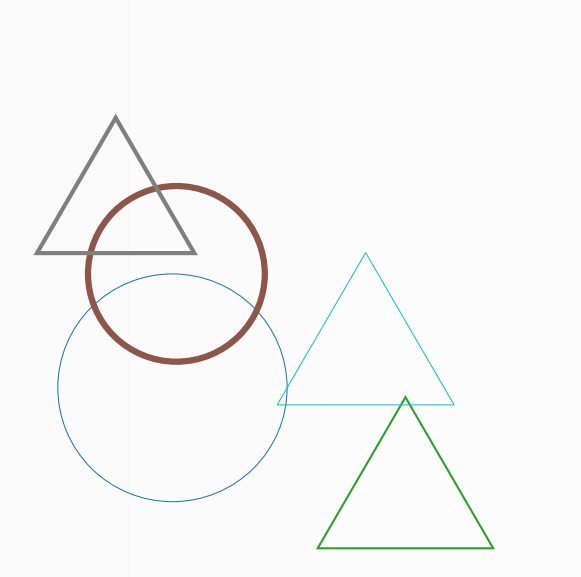[{"shape": "circle", "thickness": 0.5, "radius": 0.99, "center": [0.297, 0.328]}, {"shape": "triangle", "thickness": 1, "radius": 0.87, "center": [0.698, 0.137]}, {"shape": "circle", "thickness": 3, "radius": 0.76, "center": [0.303, 0.525]}, {"shape": "triangle", "thickness": 2, "radius": 0.78, "center": [0.199, 0.639]}, {"shape": "triangle", "thickness": 0.5, "radius": 0.88, "center": [0.629, 0.386]}]